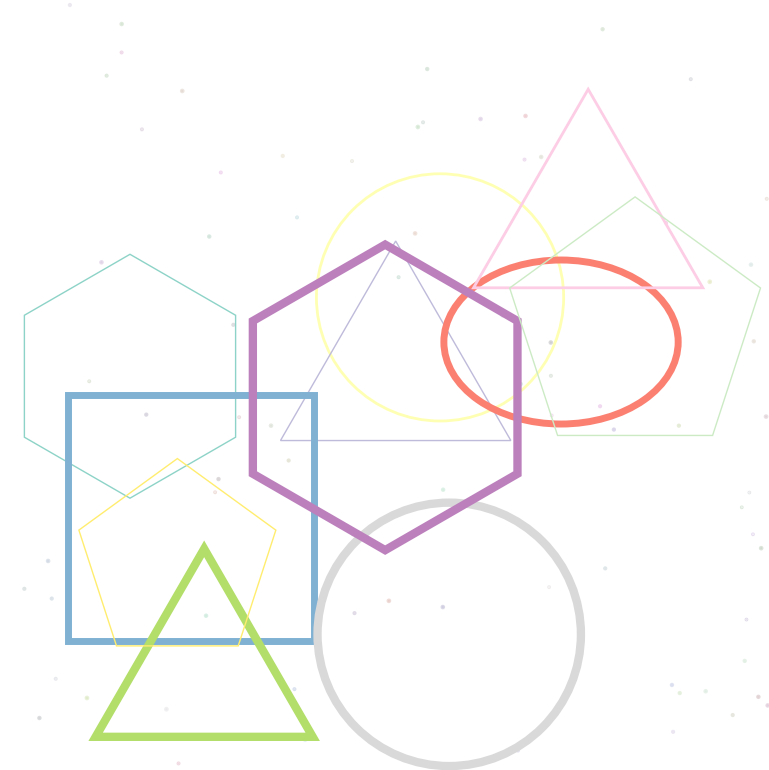[{"shape": "hexagon", "thickness": 0.5, "radius": 0.79, "center": [0.169, 0.511]}, {"shape": "circle", "thickness": 1, "radius": 0.8, "center": [0.571, 0.614]}, {"shape": "triangle", "thickness": 0.5, "radius": 0.86, "center": [0.514, 0.514]}, {"shape": "oval", "thickness": 2.5, "radius": 0.76, "center": [0.729, 0.556]}, {"shape": "square", "thickness": 2.5, "radius": 0.8, "center": [0.248, 0.327]}, {"shape": "triangle", "thickness": 3, "radius": 0.81, "center": [0.265, 0.124]}, {"shape": "triangle", "thickness": 1, "radius": 0.86, "center": [0.764, 0.712]}, {"shape": "circle", "thickness": 3, "radius": 0.86, "center": [0.583, 0.176]}, {"shape": "hexagon", "thickness": 3, "radius": 0.99, "center": [0.5, 0.484]}, {"shape": "pentagon", "thickness": 0.5, "radius": 0.86, "center": [0.825, 0.573]}, {"shape": "pentagon", "thickness": 0.5, "radius": 0.67, "center": [0.23, 0.27]}]